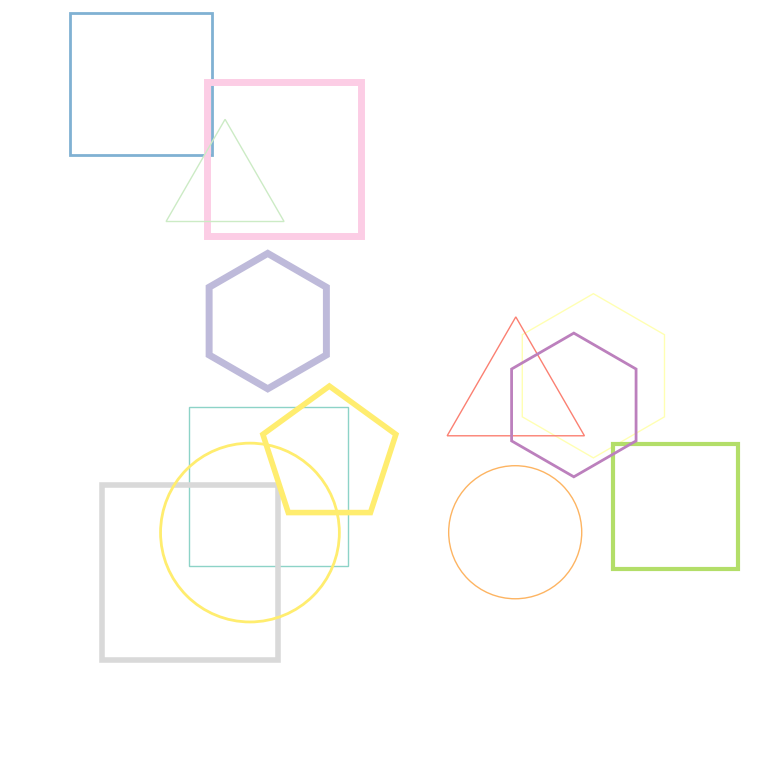[{"shape": "square", "thickness": 0.5, "radius": 0.52, "center": [0.349, 0.368]}, {"shape": "hexagon", "thickness": 0.5, "radius": 0.53, "center": [0.771, 0.512]}, {"shape": "hexagon", "thickness": 2.5, "radius": 0.44, "center": [0.348, 0.583]}, {"shape": "triangle", "thickness": 0.5, "radius": 0.51, "center": [0.67, 0.486]}, {"shape": "square", "thickness": 1, "radius": 0.46, "center": [0.183, 0.891]}, {"shape": "circle", "thickness": 0.5, "radius": 0.43, "center": [0.669, 0.309]}, {"shape": "square", "thickness": 1.5, "radius": 0.41, "center": [0.877, 0.342]}, {"shape": "square", "thickness": 2.5, "radius": 0.5, "center": [0.368, 0.794]}, {"shape": "square", "thickness": 2, "radius": 0.57, "center": [0.247, 0.257]}, {"shape": "hexagon", "thickness": 1, "radius": 0.47, "center": [0.745, 0.474]}, {"shape": "triangle", "thickness": 0.5, "radius": 0.44, "center": [0.292, 0.757]}, {"shape": "pentagon", "thickness": 2, "radius": 0.45, "center": [0.428, 0.408]}, {"shape": "circle", "thickness": 1, "radius": 0.58, "center": [0.325, 0.308]}]